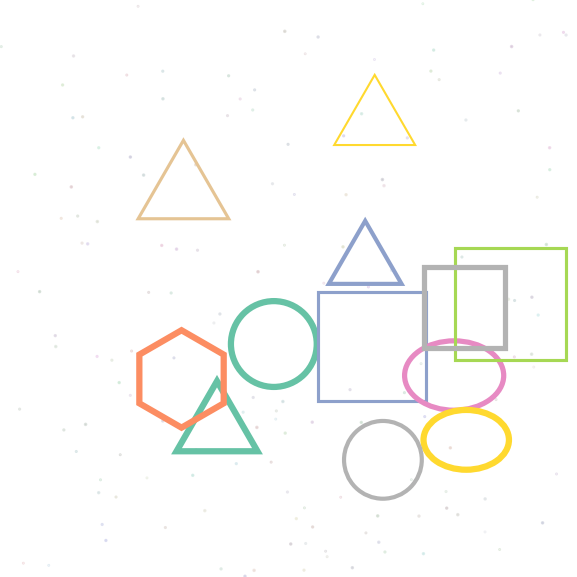[{"shape": "circle", "thickness": 3, "radius": 0.37, "center": [0.474, 0.403]}, {"shape": "triangle", "thickness": 3, "radius": 0.4, "center": [0.376, 0.258]}, {"shape": "hexagon", "thickness": 3, "radius": 0.42, "center": [0.314, 0.343]}, {"shape": "triangle", "thickness": 2, "radius": 0.36, "center": [0.632, 0.544]}, {"shape": "square", "thickness": 1.5, "radius": 0.47, "center": [0.644, 0.399]}, {"shape": "oval", "thickness": 2.5, "radius": 0.43, "center": [0.786, 0.349]}, {"shape": "square", "thickness": 1.5, "radius": 0.48, "center": [0.884, 0.473]}, {"shape": "triangle", "thickness": 1, "radius": 0.4, "center": [0.649, 0.788]}, {"shape": "oval", "thickness": 3, "radius": 0.37, "center": [0.807, 0.238]}, {"shape": "triangle", "thickness": 1.5, "radius": 0.45, "center": [0.318, 0.666]}, {"shape": "square", "thickness": 2.5, "radius": 0.35, "center": [0.804, 0.467]}, {"shape": "circle", "thickness": 2, "radius": 0.34, "center": [0.663, 0.203]}]